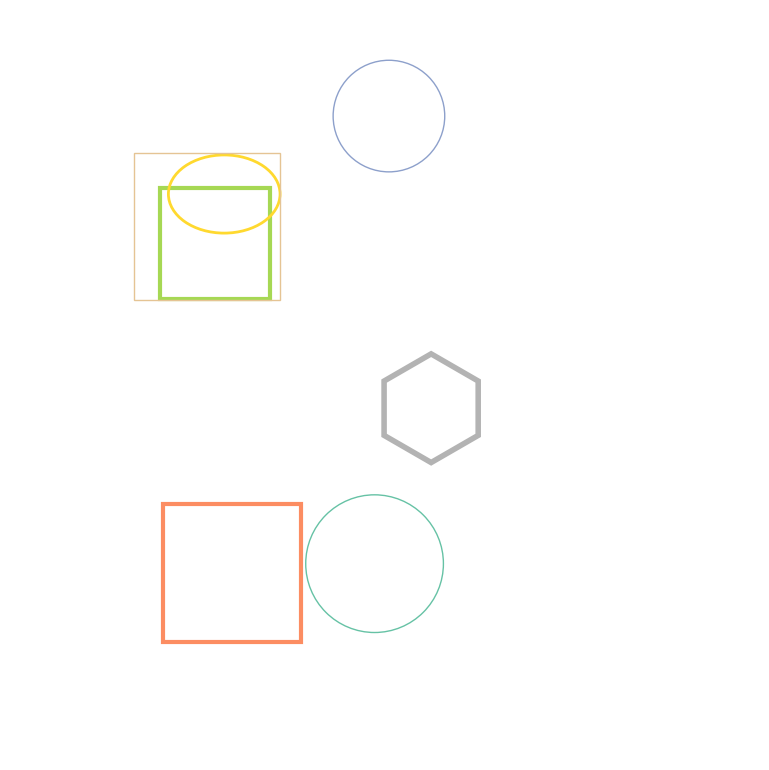[{"shape": "circle", "thickness": 0.5, "radius": 0.45, "center": [0.486, 0.268]}, {"shape": "square", "thickness": 1.5, "radius": 0.45, "center": [0.301, 0.256]}, {"shape": "circle", "thickness": 0.5, "radius": 0.36, "center": [0.505, 0.849]}, {"shape": "square", "thickness": 1.5, "radius": 0.36, "center": [0.279, 0.684]}, {"shape": "oval", "thickness": 1, "radius": 0.36, "center": [0.291, 0.748]}, {"shape": "square", "thickness": 0.5, "radius": 0.48, "center": [0.269, 0.706]}, {"shape": "hexagon", "thickness": 2, "radius": 0.35, "center": [0.56, 0.47]}]